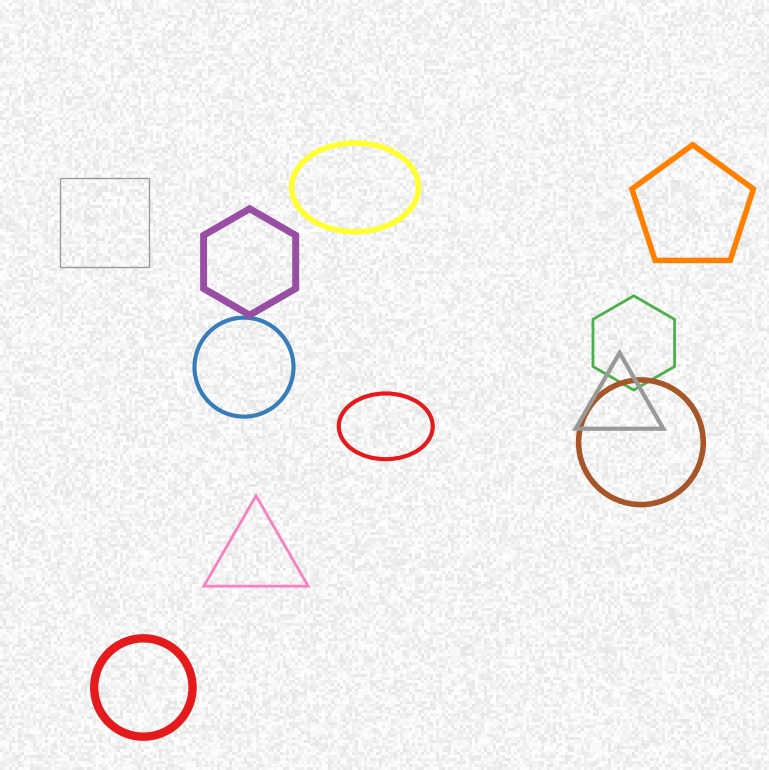[{"shape": "oval", "thickness": 1.5, "radius": 0.31, "center": [0.501, 0.446]}, {"shape": "circle", "thickness": 3, "radius": 0.32, "center": [0.186, 0.107]}, {"shape": "circle", "thickness": 1.5, "radius": 0.32, "center": [0.317, 0.523]}, {"shape": "hexagon", "thickness": 1, "radius": 0.31, "center": [0.823, 0.555]}, {"shape": "hexagon", "thickness": 2.5, "radius": 0.35, "center": [0.324, 0.66]}, {"shape": "pentagon", "thickness": 2, "radius": 0.41, "center": [0.9, 0.729]}, {"shape": "oval", "thickness": 2, "radius": 0.41, "center": [0.461, 0.757]}, {"shape": "circle", "thickness": 2, "radius": 0.4, "center": [0.832, 0.426]}, {"shape": "triangle", "thickness": 1, "radius": 0.39, "center": [0.332, 0.278]}, {"shape": "triangle", "thickness": 1.5, "radius": 0.33, "center": [0.805, 0.476]}, {"shape": "square", "thickness": 0.5, "radius": 0.29, "center": [0.136, 0.711]}]